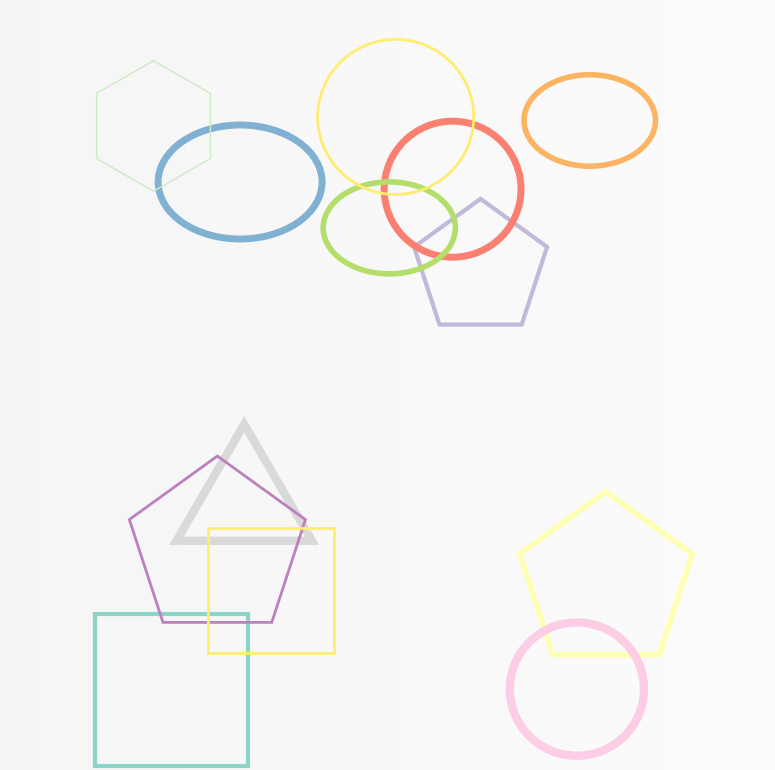[{"shape": "square", "thickness": 1.5, "radius": 0.49, "center": [0.221, 0.104]}, {"shape": "pentagon", "thickness": 2, "radius": 0.59, "center": [0.782, 0.244]}, {"shape": "pentagon", "thickness": 1.5, "radius": 0.45, "center": [0.62, 0.651]}, {"shape": "circle", "thickness": 2.5, "radius": 0.44, "center": [0.584, 0.754]}, {"shape": "oval", "thickness": 2.5, "radius": 0.53, "center": [0.31, 0.764]}, {"shape": "oval", "thickness": 2, "radius": 0.42, "center": [0.761, 0.844]}, {"shape": "oval", "thickness": 2, "radius": 0.43, "center": [0.502, 0.704]}, {"shape": "circle", "thickness": 3, "radius": 0.43, "center": [0.744, 0.105]}, {"shape": "triangle", "thickness": 3, "radius": 0.5, "center": [0.315, 0.348]}, {"shape": "pentagon", "thickness": 1, "radius": 0.6, "center": [0.28, 0.288]}, {"shape": "hexagon", "thickness": 0.5, "radius": 0.42, "center": [0.198, 0.836]}, {"shape": "circle", "thickness": 1, "radius": 0.5, "center": [0.511, 0.848]}, {"shape": "square", "thickness": 1, "radius": 0.41, "center": [0.35, 0.233]}]